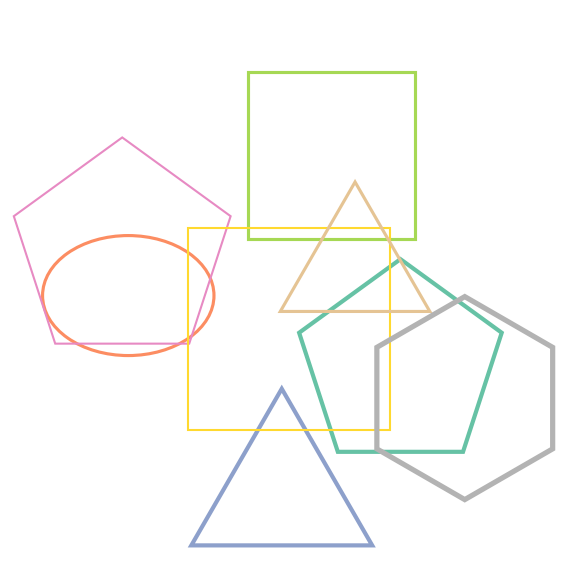[{"shape": "pentagon", "thickness": 2, "radius": 0.92, "center": [0.693, 0.366]}, {"shape": "oval", "thickness": 1.5, "radius": 0.74, "center": [0.222, 0.487]}, {"shape": "triangle", "thickness": 2, "radius": 0.9, "center": [0.488, 0.145]}, {"shape": "pentagon", "thickness": 1, "radius": 0.99, "center": [0.212, 0.564]}, {"shape": "square", "thickness": 1.5, "radius": 0.72, "center": [0.574, 0.73]}, {"shape": "square", "thickness": 1, "radius": 0.87, "center": [0.5, 0.429]}, {"shape": "triangle", "thickness": 1.5, "radius": 0.75, "center": [0.615, 0.535]}, {"shape": "hexagon", "thickness": 2.5, "radius": 0.88, "center": [0.805, 0.31]}]